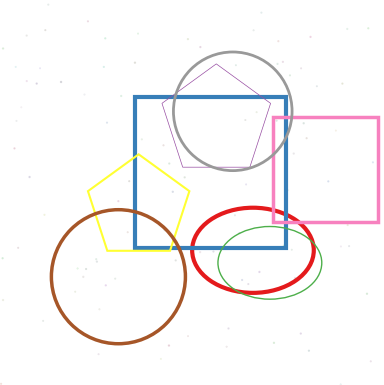[{"shape": "oval", "thickness": 3, "radius": 0.79, "center": [0.657, 0.35]}, {"shape": "square", "thickness": 3, "radius": 0.98, "center": [0.547, 0.552]}, {"shape": "oval", "thickness": 1, "radius": 0.67, "center": [0.701, 0.317]}, {"shape": "pentagon", "thickness": 0.5, "radius": 0.74, "center": [0.562, 0.686]}, {"shape": "pentagon", "thickness": 1.5, "radius": 0.69, "center": [0.36, 0.461]}, {"shape": "circle", "thickness": 2.5, "radius": 0.87, "center": [0.308, 0.281]}, {"shape": "square", "thickness": 2.5, "radius": 0.69, "center": [0.846, 0.56]}, {"shape": "circle", "thickness": 2, "radius": 0.77, "center": [0.605, 0.711]}]